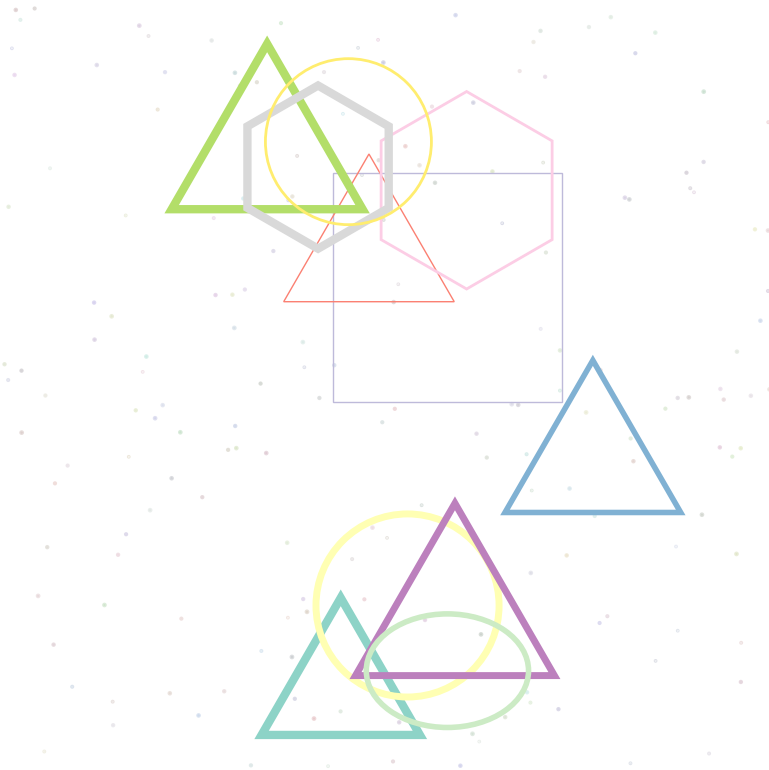[{"shape": "triangle", "thickness": 3, "radius": 0.59, "center": [0.443, 0.105]}, {"shape": "circle", "thickness": 2.5, "radius": 0.59, "center": [0.529, 0.214]}, {"shape": "square", "thickness": 0.5, "radius": 0.74, "center": [0.581, 0.627]}, {"shape": "triangle", "thickness": 0.5, "radius": 0.64, "center": [0.479, 0.672]}, {"shape": "triangle", "thickness": 2, "radius": 0.66, "center": [0.77, 0.4]}, {"shape": "triangle", "thickness": 3, "radius": 0.72, "center": [0.347, 0.8]}, {"shape": "hexagon", "thickness": 1, "radius": 0.64, "center": [0.606, 0.753]}, {"shape": "hexagon", "thickness": 3, "radius": 0.53, "center": [0.413, 0.783]}, {"shape": "triangle", "thickness": 2.5, "radius": 0.75, "center": [0.591, 0.197]}, {"shape": "oval", "thickness": 2, "radius": 0.53, "center": [0.581, 0.129]}, {"shape": "circle", "thickness": 1, "radius": 0.54, "center": [0.452, 0.816]}]